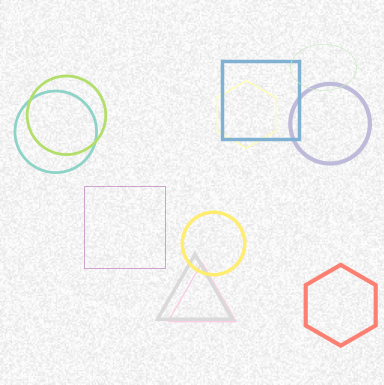[{"shape": "circle", "thickness": 2, "radius": 0.53, "center": [0.145, 0.658]}, {"shape": "hexagon", "thickness": 1, "radius": 0.44, "center": [0.64, 0.703]}, {"shape": "circle", "thickness": 3, "radius": 0.52, "center": [0.857, 0.679]}, {"shape": "hexagon", "thickness": 3, "radius": 0.52, "center": [0.885, 0.207]}, {"shape": "square", "thickness": 2.5, "radius": 0.5, "center": [0.677, 0.74]}, {"shape": "circle", "thickness": 2, "radius": 0.51, "center": [0.173, 0.701]}, {"shape": "triangle", "thickness": 1, "radius": 0.51, "center": [0.525, 0.216]}, {"shape": "triangle", "thickness": 2.5, "radius": 0.56, "center": [0.506, 0.227]}, {"shape": "square", "thickness": 0.5, "radius": 0.53, "center": [0.322, 0.411]}, {"shape": "oval", "thickness": 0.5, "radius": 0.43, "center": [0.84, 0.825]}, {"shape": "circle", "thickness": 2.5, "radius": 0.41, "center": [0.555, 0.368]}]